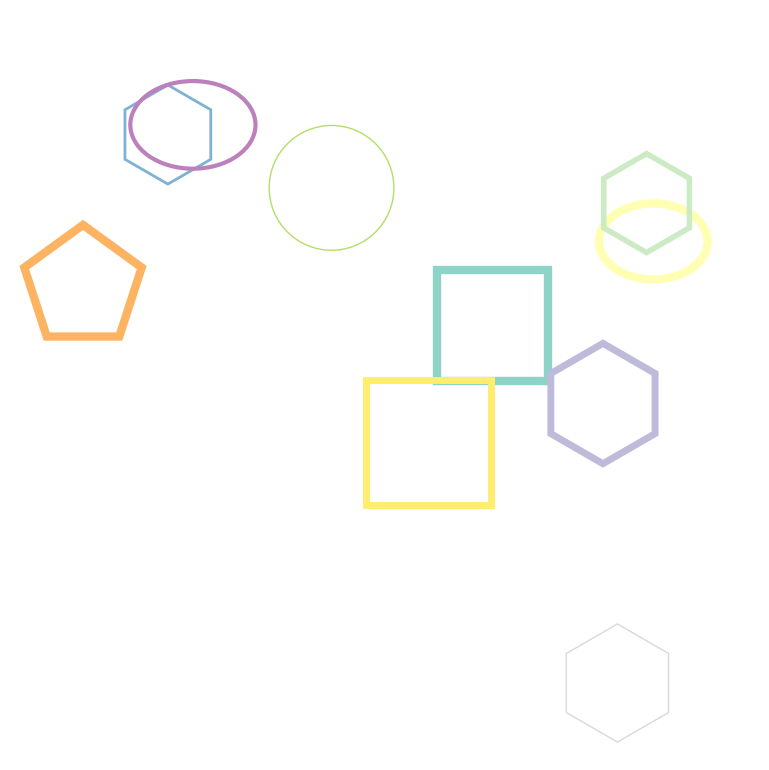[{"shape": "square", "thickness": 3, "radius": 0.36, "center": [0.639, 0.577]}, {"shape": "oval", "thickness": 3, "radius": 0.35, "center": [0.848, 0.686]}, {"shape": "hexagon", "thickness": 2.5, "radius": 0.39, "center": [0.783, 0.476]}, {"shape": "hexagon", "thickness": 1, "radius": 0.32, "center": [0.218, 0.825]}, {"shape": "pentagon", "thickness": 3, "radius": 0.4, "center": [0.108, 0.628]}, {"shape": "circle", "thickness": 0.5, "radius": 0.41, "center": [0.431, 0.756]}, {"shape": "hexagon", "thickness": 0.5, "radius": 0.38, "center": [0.802, 0.113]}, {"shape": "oval", "thickness": 1.5, "radius": 0.41, "center": [0.251, 0.838]}, {"shape": "hexagon", "thickness": 2, "radius": 0.32, "center": [0.84, 0.736]}, {"shape": "square", "thickness": 2.5, "radius": 0.41, "center": [0.557, 0.425]}]